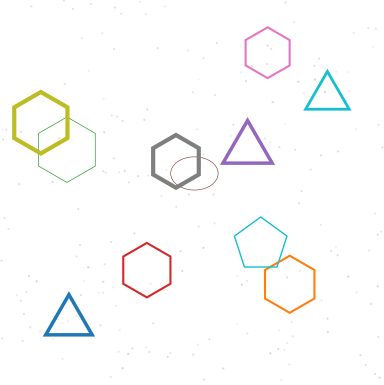[{"shape": "triangle", "thickness": 2.5, "radius": 0.35, "center": [0.179, 0.165]}, {"shape": "hexagon", "thickness": 1.5, "radius": 0.37, "center": [0.753, 0.262]}, {"shape": "hexagon", "thickness": 0.5, "radius": 0.43, "center": [0.174, 0.611]}, {"shape": "hexagon", "thickness": 1.5, "radius": 0.35, "center": [0.381, 0.298]}, {"shape": "triangle", "thickness": 2.5, "radius": 0.37, "center": [0.643, 0.613]}, {"shape": "oval", "thickness": 0.5, "radius": 0.31, "center": [0.505, 0.55]}, {"shape": "hexagon", "thickness": 1.5, "radius": 0.33, "center": [0.695, 0.863]}, {"shape": "hexagon", "thickness": 3, "radius": 0.34, "center": [0.457, 0.581]}, {"shape": "hexagon", "thickness": 3, "radius": 0.4, "center": [0.106, 0.681]}, {"shape": "pentagon", "thickness": 1, "radius": 0.36, "center": [0.677, 0.365]}, {"shape": "triangle", "thickness": 2, "radius": 0.33, "center": [0.85, 0.749]}]